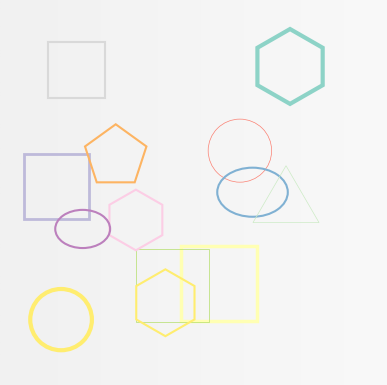[{"shape": "hexagon", "thickness": 3, "radius": 0.49, "center": [0.749, 0.827]}, {"shape": "square", "thickness": 2.5, "radius": 0.49, "center": [0.565, 0.263]}, {"shape": "square", "thickness": 2, "radius": 0.42, "center": [0.146, 0.515]}, {"shape": "circle", "thickness": 0.5, "radius": 0.41, "center": [0.619, 0.609]}, {"shape": "oval", "thickness": 1.5, "radius": 0.46, "center": [0.652, 0.501]}, {"shape": "pentagon", "thickness": 1.5, "radius": 0.42, "center": [0.299, 0.594]}, {"shape": "square", "thickness": 0.5, "radius": 0.47, "center": [0.445, 0.258]}, {"shape": "hexagon", "thickness": 1.5, "radius": 0.39, "center": [0.351, 0.429]}, {"shape": "square", "thickness": 1.5, "radius": 0.37, "center": [0.197, 0.818]}, {"shape": "oval", "thickness": 1.5, "radius": 0.35, "center": [0.213, 0.405]}, {"shape": "triangle", "thickness": 0.5, "radius": 0.49, "center": [0.738, 0.471]}, {"shape": "hexagon", "thickness": 1.5, "radius": 0.43, "center": [0.427, 0.214]}, {"shape": "circle", "thickness": 3, "radius": 0.4, "center": [0.158, 0.17]}]